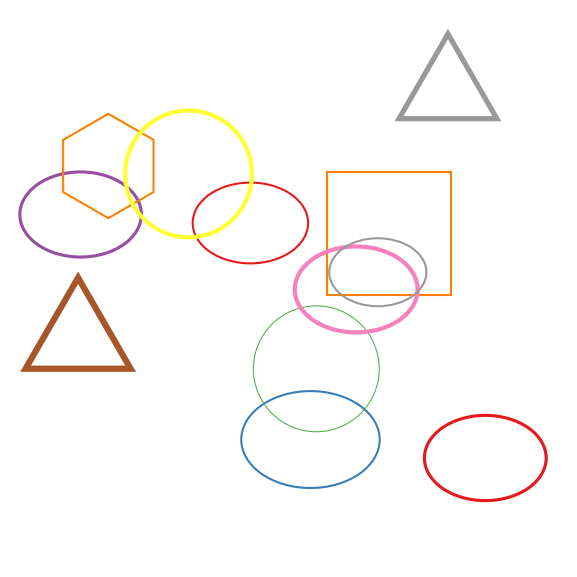[{"shape": "oval", "thickness": 1, "radius": 0.5, "center": [0.434, 0.613]}, {"shape": "oval", "thickness": 1.5, "radius": 0.53, "center": [0.84, 0.206]}, {"shape": "oval", "thickness": 1, "radius": 0.6, "center": [0.538, 0.238]}, {"shape": "circle", "thickness": 0.5, "radius": 0.54, "center": [0.548, 0.36]}, {"shape": "oval", "thickness": 1.5, "radius": 0.53, "center": [0.14, 0.628]}, {"shape": "hexagon", "thickness": 1, "radius": 0.45, "center": [0.188, 0.712]}, {"shape": "square", "thickness": 1, "radius": 0.54, "center": [0.674, 0.595]}, {"shape": "circle", "thickness": 2, "radius": 0.55, "center": [0.326, 0.698]}, {"shape": "triangle", "thickness": 3, "radius": 0.53, "center": [0.135, 0.413]}, {"shape": "oval", "thickness": 2, "radius": 0.53, "center": [0.617, 0.498]}, {"shape": "triangle", "thickness": 2.5, "radius": 0.49, "center": [0.776, 0.843]}, {"shape": "oval", "thickness": 1, "radius": 0.42, "center": [0.654, 0.528]}]